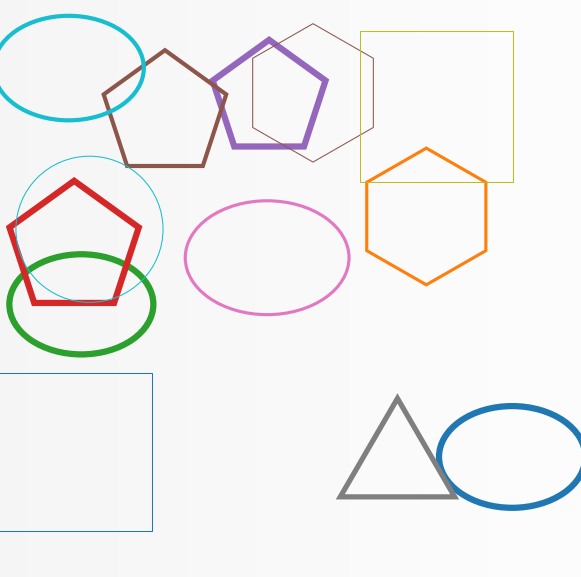[{"shape": "oval", "thickness": 3, "radius": 0.63, "center": [0.881, 0.208]}, {"shape": "square", "thickness": 0.5, "radius": 0.69, "center": [0.124, 0.217]}, {"shape": "hexagon", "thickness": 1.5, "radius": 0.59, "center": [0.733, 0.624]}, {"shape": "oval", "thickness": 3, "radius": 0.62, "center": [0.14, 0.472]}, {"shape": "pentagon", "thickness": 3, "radius": 0.58, "center": [0.128, 0.569]}, {"shape": "pentagon", "thickness": 3, "radius": 0.51, "center": [0.463, 0.828]}, {"shape": "hexagon", "thickness": 0.5, "radius": 0.6, "center": [0.538, 0.838]}, {"shape": "pentagon", "thickness": 2, "radius": 0.55, "center": [0.284, 0.801]}, {"shape": "oval", "thickness": 1.5, "radius": 0.7, "center": [0.46, 0.553]}, {"shape": "triangle", "thickness": 2.5, "radius": 0.57, "center": [0.684, 0.196]}, {"shape": "square", "thickness": 0.5, "radius": 0.66, "center": [0.751, 0.814]}, {"shape": "circle", "thickness": 0.5, "radius": 0.63, "center": [0.154, 0.602]}, {"shape": "oval", "thickness": 2, "radius": 0.65, "center": [0.118, 0.881]}]